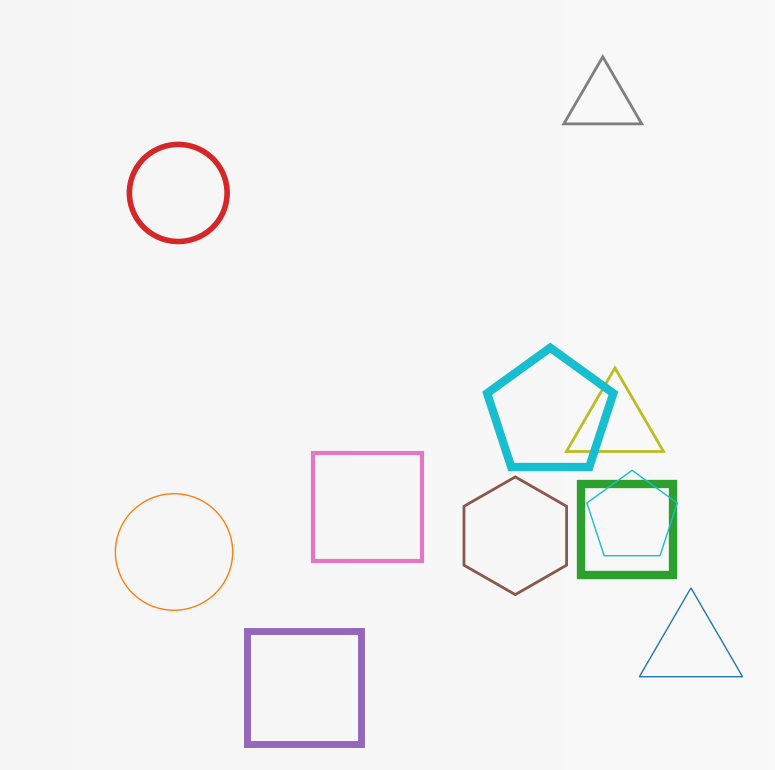[{"shape": "triangle", "thickness": 0.5, "radius": 0.38, "center": [0.892, 0.16]}, {"shape": "circle", "thickness": 0.5, "radius": 0.38, "center": [0.225, 0.283]}, {"shape": "square", "thickness": 3, "radius": 0.3, "center": [0.809, 0.312]}, {"shape": "circle", "thickness": 2, "radius": 0.32, "center": [0.23, 0.749]}, {"shape": "square", "thickness": 2.5, "radius": 0.37, "center": [0.392, 0.108]}, {"shape": "hexagon", "thickness": 1, "radius": 0.38, "center": [0.665, 0.304]}, {"shape": "square", "thickness": 1.5, "radius": 0.35, "center": [0.475, 0.342]}, {"shape": "triangle", "thickness": 1, "radius": 0.29, "center": [0.778, 0.868]}, {"shape": "triangle", "thickness": 1, "radius": 0.36, "center": [0.793, 0.45]}, {"shape": "pentagon", "thickness": 0.5, "radius": 0.31, "center": [0.816, 0.328]}, {"shape": "pentagon", "thickness": 3, "radius": 0.43, "center": [0.71, 0.463]}]